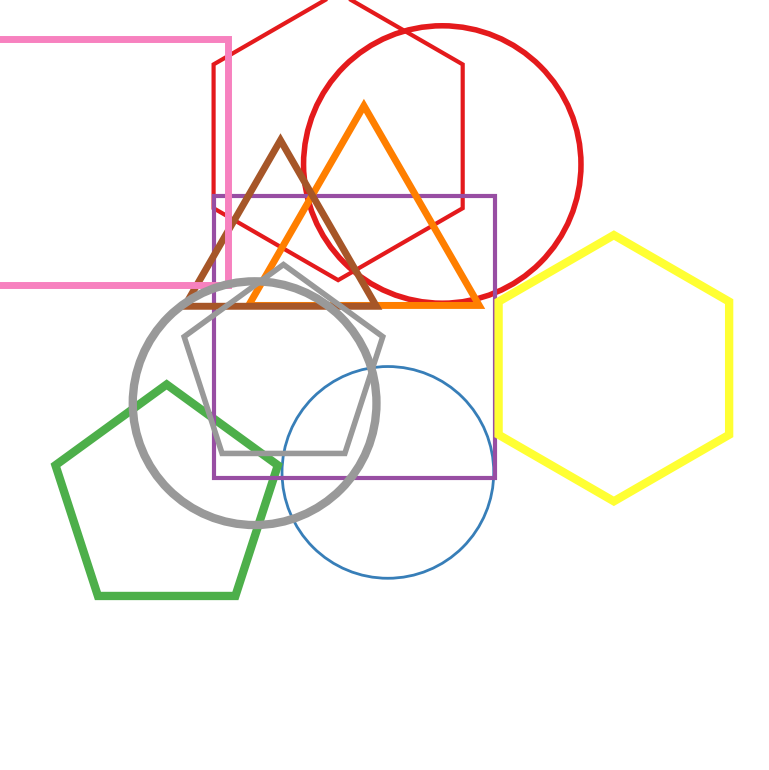[{"shape": "circle", "thickness": 2, "radius": 0.9, "center": [0.574, 0.786]}, {"shape": "hexagon", "thickness": 1.5, "radius": 0.93, "center": [0.439, 0.823]}, {"shape": "circle", "thickness": 1, "radius": 0.69, "center": [0.504, 0.386]}, {"shape": "pentagon", "thickness": 3, "radius": 0.76, "center": [0.216, 0.349]}, {"shape": "square", "thickness": 1.5, "radius": 0.91, "center": [0.46, 0.562]}, {"shape": "triangle", "thickness": 2.5, "radius": 0.86, "center": [0.473, 0.69]}, {"shape": "hexagon", "thickness": 3, "radius": 0.86, "center": [0.797, 0.522]}, {"shape": "triangle", "thickness": 2.5, "radius": 0.72, "center": [0.364, 0.674]}, {"shape": "square", "thickness": 2.5, "radius": 0.8, "center": [0.136, 0.789]}, {"shape": "circle", "thickness": 3, "radius": 0.79, "center": [0.331, 0.476]}, {"shape": "pentagon", "thickness": 2, "radius": 0.68, "center": [0.368, 0.521]}]